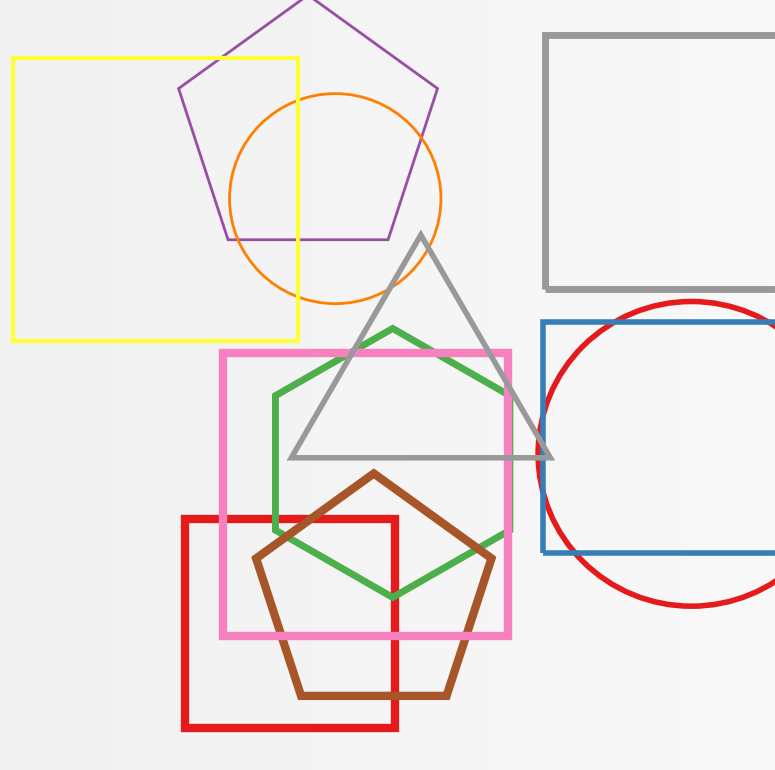[{"shape": "square", "thickness": 3, "radius": 0.68, "center": [0.375, 0.19]}, {"shape": "circle", "thickness": 2, "radius": 0.99, "center": [0.892, 0.411]}, {"shape": "square", "thickness": 2, "radius": 0.75, "center": [0.851, 0.431]}, {"shape": "hexagon", "thickness": 2.5, "radius": 0.87, "center": [0.507, 0.399]}, {"shape": "pentagon", "thickness": 1, "radius": 0.88, "center": [0.398, 0.831]}, {"shape": "circle", "thickness": 1, "radius": 0.68, "center": [0.433, 0.742]}, {"shape": "square", "thickness": 1.5, "radius": 0.92, "center": [0.2, 0.741]}, {"shape": "pentagon", "thickness": 3, "radius": 0.8, "center": [0.482, 0.225]}, {"shape": "square", "thickness": 3, "radius": 0.92, "center": [0.472, 0.358]}, {"shape": "triangle", "thickness": 2, "radius": 0.96, "center": [0.543, 0.502]}, {"shape": "square", "thickness": 2.5, "radius": 0.82, "center": [0.868, 0.79]}]